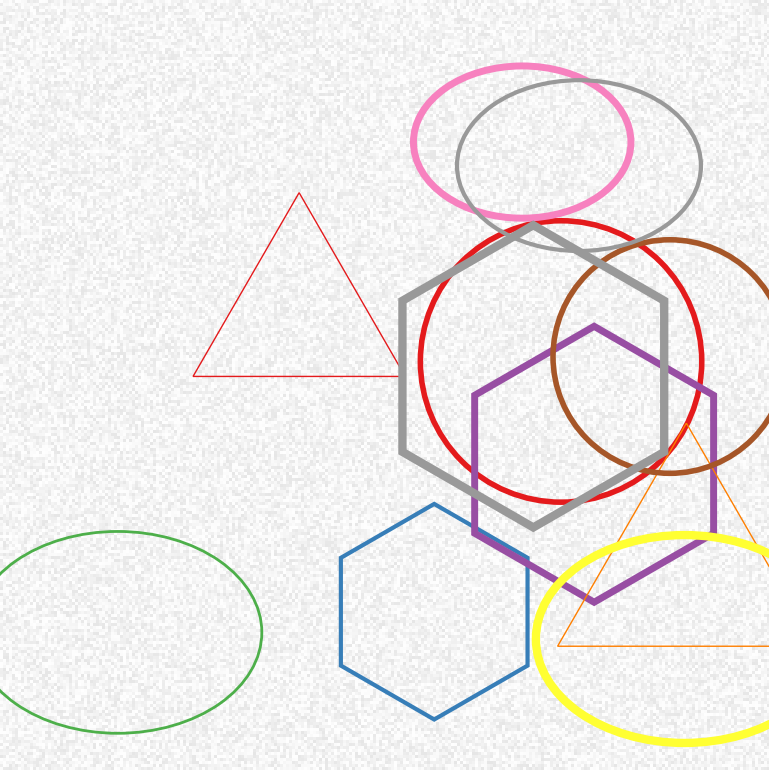[{"shape": "triangle", "thickness": 0.5, "radius": 0.8, "center": [0.388, 0.591]}, {"shape": "circle", "thickness": 2, "radius": 0.91, "center": [0.729, 0.531]}, {"shape": "hexagon", "thickness": 1.5, "radius": 0.7, "center": [0.564, 0.206]}, {"shape": "oval", "thickness": 1, "radius": 0.94, "center": [0.153, 0.179]}, {"shape": "hexagon", "thickness": 2.5, "radius": 0.9, "center": [0.772, 0.397]}, {"shape": "triangle", "thickness": 0.5, "radius": 0.97, "center": [0.891, 0.257]}, {"shape": "oval", "thickness": 3, "radius": 0.96, "center": [0.889, 0.17]}, {"shape": "circle", "thickness": 2, "radius": 0.76, "center": [0.87, 0.537]}, {"shape": "oval", "thickness": 2.5, "radius": 0.71, "center": [0.678, 0.816]}, {"shape": "oval", "thickness": 1.5, "radius": 0.79, "center": [0.752, 0.785]}, {"shape": "hexagon", "thickness": 3, "radius": 0.98, "center": [0.693, 0.511]}]